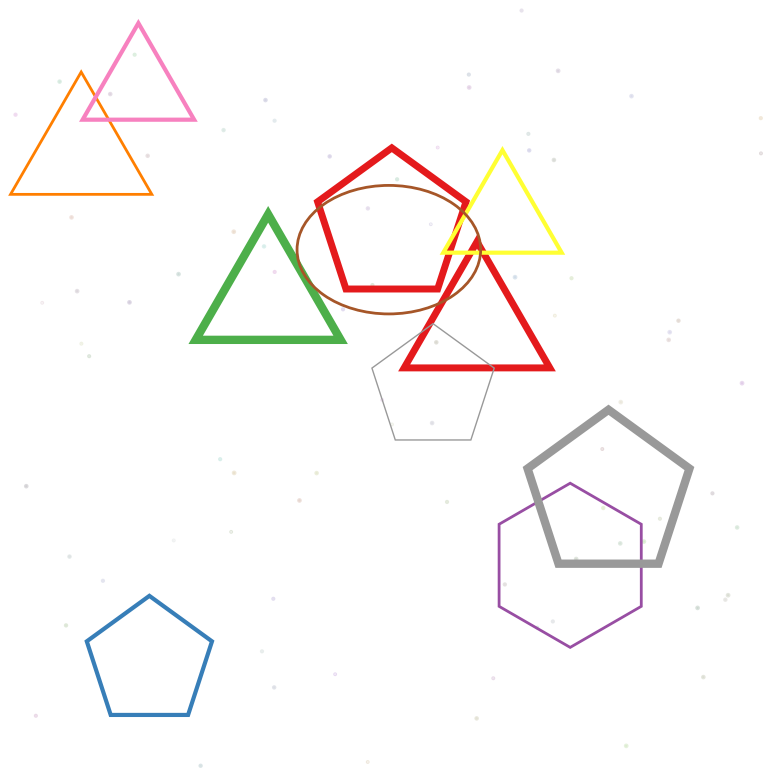[{"shape": "triangle", "thickness": 2.5, "radius": 0.55, "center": [0.619, 0.577]}, {"shape": "pentagon", "thickness": 2.5, "radius": 0.51, "center": [0.509, 0.707]}, {"shape": "pentagon", "thickness": 1.5, "radius": 0.43, "center": [0.194, 0.141]}, {"shape": "triangle", "thickness": 3, "radius": 0.54, "center": [0.348, 0.613]}, {"shape": "hexagon", "thickness": 1, "radius": 0.53, "center": [0.74, 0.266]}, {"shape": "triangle", "thickness": 1, "radius": 0.53, "center": [0.105, 0.801]}, {"shape": "triangle", "thickness": 1.5, "radius": 0.44, "center": [0.653, 0.716]}, {"shape": "oval", "thickness": 1, "radius": 0.6, "center": [0.505, 0.676]}, {"shape": "triangle", "thickness": 1.5, "radius": 0.42, "center": [0.18, 0.886]}, {"shape": "pentagon", "thickness": 0.5, "radius": 0.42, "center": [0.562, 0.496]}, {"shape": "pentagon", "thickness": 3, "radius": 0.55, "center": [0.79, 0.357]}]